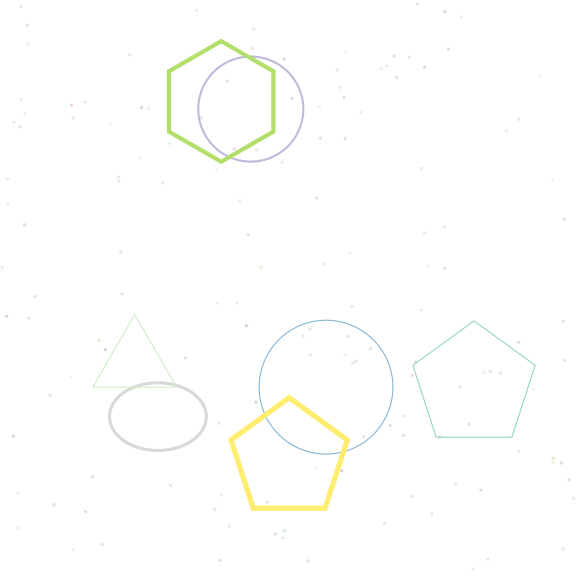[{"shape": "pentagon", "thickness": 0.5, "radius": 0.56, "center": [0.821, 0.332]}, {"shape": "circle", "thickness": 1, "radius": 0.45, "center": [0.434, 0.81]}, {"shape": "circle", "thickness": 0.5, "radius": 0.58, "center": [0.565, 0.329]}, {"shape": "hexagon", "thickness": 2, "radius": 0.52, "center": [0.383, 0.823]}, {"shape": "oval", "thickness": 1.5, "radius": 0.42, "center": [0.273, 0.278]}, {"shape": "triangle", "thickness": 0.5, "radius": 0.42, "center": [0.233, 0.371]}, {"shape": "pentagon", "thickness": 2.5, "radius": 0.53, "center": [0.501, 0.205]}]